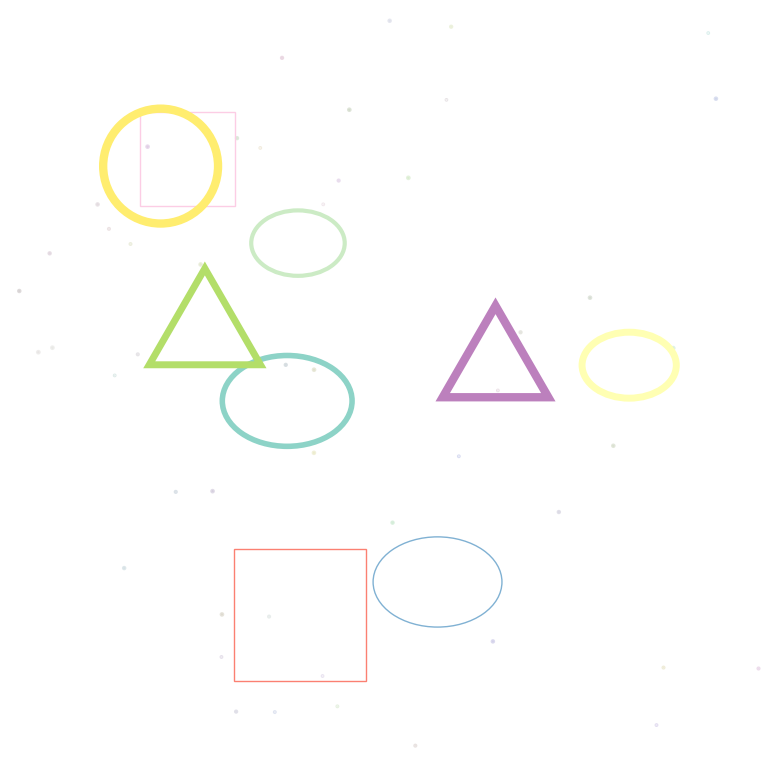[{"shape": "oval", "thickness": 2, "radius": 0.42, "center": [0.373, 0.479]}, {"shape": "oval", "thickness": 2.5, "radius": 0.31, "center": [0.817, 0.526]}, {"shape": "square", "thickness": 0.5, "radius": 0.43, "center": [0.39, 0.201]}, {"shape": "oval", "thickness": 0.5, "radius": 0.42, "center": [0.568, 0.244]}, {"shape": "triangle", "thickness": 2.5, "radius": 0.42, "center": [0.266, 0.568]}, {"shape": "square", "thickness": 0.5, "radius": 0.31, "center": [0.244, 0.793]}, {"shape": "triangle", "thickness": 3, "radius": 0.4, "center": [0.644, 0.524]}, {"shape": "oval", "thickness": 1.5, "radius": 0.3, "center": [0.387, 0.684]}, {"shape": "circle", "thickness": 3, "radius": 0.37, "center": [0.209, 0.784]}]